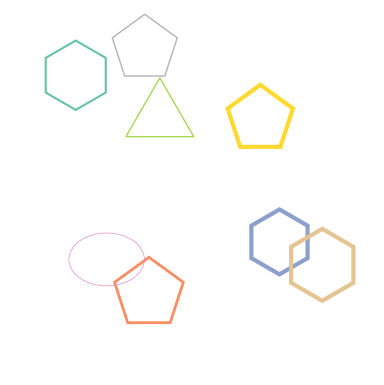[{"shape": "hexagon", "thickness": 1.5, "radius": 0.45, "center": [0.197, 0.805]}, {"shape": "pentagon", "thickness": 2, "radius": 0.47, "center": [0.387, 0.238]}, {"shape": "hexagon", "thickness": 3, "radius": 0.42, "center": [0.726, 0.372]}, {"shape": "oval", "thickness": 0.5, "radius": 0.49, "center": [0.277, 0.326]}, {"shape": "triangle", "thickness": 1, "radius": 0.51, "center": [0.415, 0.696]}, {"shape": "pentagon", "thickness": 3, "radius": 0.45, "center": [0.676, 0.691]}, {"shape": "hexagon", "thickness": 3, "radius": 0.47, "center": [0.837, 0.312]}, {"shape": "pentagon", "thickness": 1, "radius": 0.44, "center": [0.376, 0.874]}]